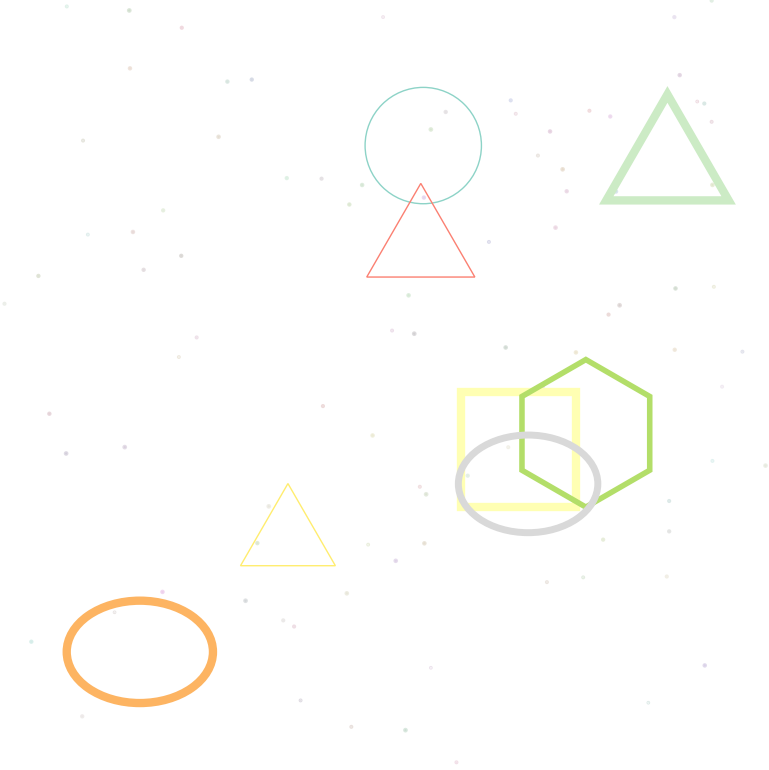[{"shape": "circle", "thickness": 0.5, "radius": 0.38, "center": [0.55, 0.811]}, {"shape": "square", "thickness": 3, "radius": 0.37, "center": [0.674, 0.416]}, {"shape": "triangle", "thickness": 0.5, "radius": 0.41, "center": [0.546, 0.681]}, {"shape": "oval", "thickness": 3, "radius": 0.47, "center": [0.182, 0.153]}, {"shape": "hexagon", "thickness": 2, "radius": 0.48, "center": [0.761, 0.437]}, {"shape": "oval", "thickness": 2.5, "radius": 0.45, "center": [0.686, 0.372]}, {"shape": "triangle", "thickness": 3, "radius": 0.46, "center": [0.867, 0.786]}, {"shape": "triangle", "thickness": 0.5, "radius": 0.36, "center": [0.374, 0.301]}]